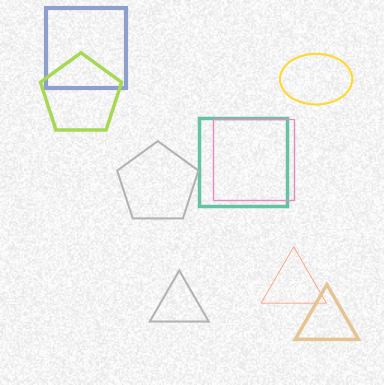[{"shape": "square", "thickness": 2.5, "radius": 0.57, "center": [0.631, 0.579]}, {"shape": "triangle", "thickness": 0.5, "radius": 0.49, "center": [0.763, 0.261]}, {"shape": "square", "thickness": 3, "radius": 0.52, "center": [0.223, 0.875]}, {"shape": "square", "thickness": 1, "radius": 0.53, "center": [0.659, 0.585]}, {"shape": "pentagon", "thickness": 2.5, "radius": 0.55, "center": [0.21, 0.752]}, {"shape": "oval", "thickness": 1.5, "radius": 0.47, "center": [0.821, 0.794]}, {"shape": "triangle", "thickness": 2.5, "radius": 0.47, "center": [0.849, 0.166]}, {"shape": "triangle", "thickness": 1.5, "radius": 0.44, "center": [0.466, 0.209]}, {"shape": "pentagon", "thickness": 1.5, "radius": 0.55, "center": [0.41, 0.522]}]